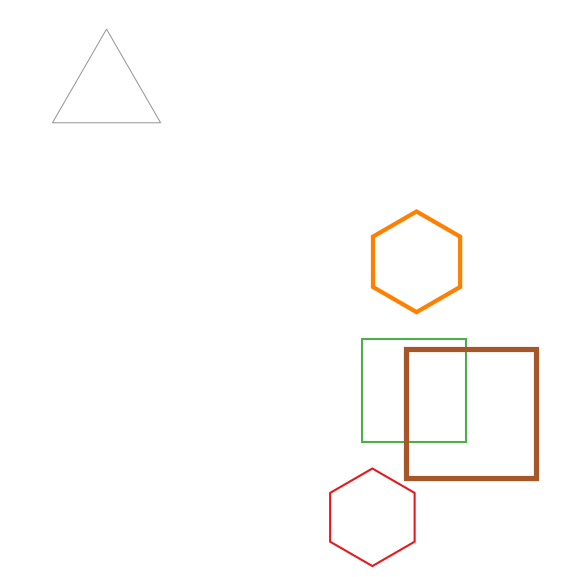[{"shape": "hexagon", "thickness": 1, "radius": 0.42, "center": [0.645, 0.103]}, {"shape": "square", "thickness": 1, "radius": 0.45, "center": [0.717, 0.323]}, {"shape": "hexagon", "thickness": 2, "radius": 0.44, "center": [0.721, 0.546]}, {"shape": "square", "thickness": 2.5, "radius": 0.56, "center": [0.815, 0.283]}, {"shape": "triangle", "thickness": 0.5, "radius": 0.54, "center": [0.184, 0.841]}]